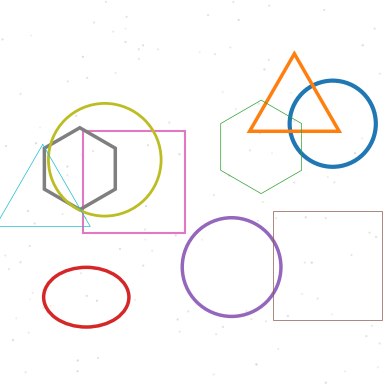[{"shape": "circle", "thickness": 3, "radius": 0.56, "center": [0.864, 0.679]}, {"shape": "triangle", "thickness": 2.5, "radius": 0.67, "center": [0.765, 0.726]}, {"shape": "hexagon", "thickness": 0.5, "radius": 0.61, "center": [0.678, 0.618]}, {"shape": "oval", "thickness": 2.5, "radius": 0.55, "center": [0.224, 0.228]}, {"shape": "circle", "thickness": 2.5, "radius": 0.64, "center": [0.602, 0.306]}, {"shape": "square", "thickness": 0.5, "radius": 0.71, "center": [0.85, 0.311]}, {"shape": "square", "thickness": 1.5, "radius": 0.66, "center": [0.348, 0.527]}, {"shape": "hexagon", "thickness": 2.5, "radius": 0.53, "center": [0.207, 0.562]}, {"shape": "circle", "thickness": 2, "radius": 0.73, "center": [0.272, 0.585]}, {"shape": "triangle", "thickness": 0.5, "radius": 0.71, "center": [0.111, 0.483]}]